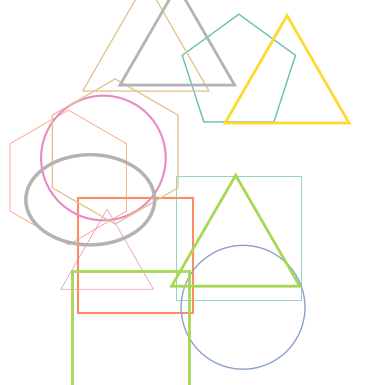[{"shape": "square", "thickness": 0.5, "radius": 0.81, "center": [0.619, 0.382]}, {"shape": "pentagon", "thickness": 1, "radius": 0.77, "center": [0.62, 0.808]}, {"shape": "square", "thickness": 1.5, "radius": 0.75, "center": [0.352, 0.337]}, {"shape": "hexagon", "thickness": 0.5, "radius": 0.87, "center": [0.178, 0.539]}, {"shape": "circle", "thickness": 1, "radius": 0.8, "center": [0.631, 0.202]}, {"shape": "triangle", "thickness": 0.5, "radius": 0.69, "center": [0.278, 0.318]}, {"shape": "circle", "thickness": 1.5, "radius": 0.81, "center": [0.269, 0.59]}, {"shape": "triangle", "thickness": 2, "radius": 0.96, "center": [0.612, 0.353]}, {"shape": "square", "thickness": 2, "radius": 0.76, "center": [0.339, 0.145]}, {"shape": "triangle", "thickness": 2, "radius": 0.93, "center": [0.746, 0.773]}, {"shape": "hexagon", "thickness": 1, "radius": 0.94, "center": [0.299, 0.606]}, {"shape": "triangle", "thickness": 1, "radius": 0.95, "center": [0.379, 0.858]}, {"shape": "triangle", "thickness": 2, "radius": 0.86, "center": [0.46, 0.865]}, {"shape": "oval", "thickness": 2.5, "radius": 0.84, "center": [0.234, 0.481]}]